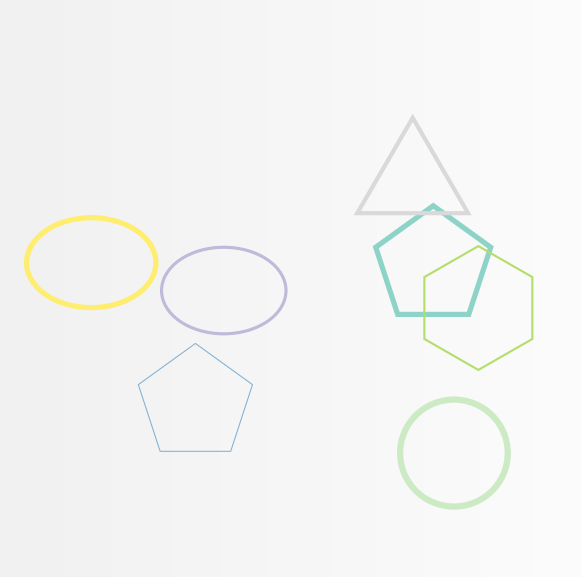[{"shape": "pentagon", "thickness": 2.5, "radius": 0.52, "center": [0.745, 0.539]}, {"shape": "oval", "thickness": 1.5, "radius": 0.54, "center": [0.385, 0.496]}, {"shape": "pentagon", "thickness": 0.5, "radius": 0.52, "center": [0.336, 0.301]}, {"shape": "hexagon", "thickness": 1, "radius": 0.54, "center": [0.823, 0.466]}, {"shape": "triangle", "thickness": 2, "radius": 0.55, "center": [0.71, 0.685]}, {"shape": "circle", "thickness": 3, "radius": 0.46, "center": [0.781, 0.215]}, {"shape": "oval", "thickness": 2.5, "radius": 0.56, "center": [0.157, 0.544]}]